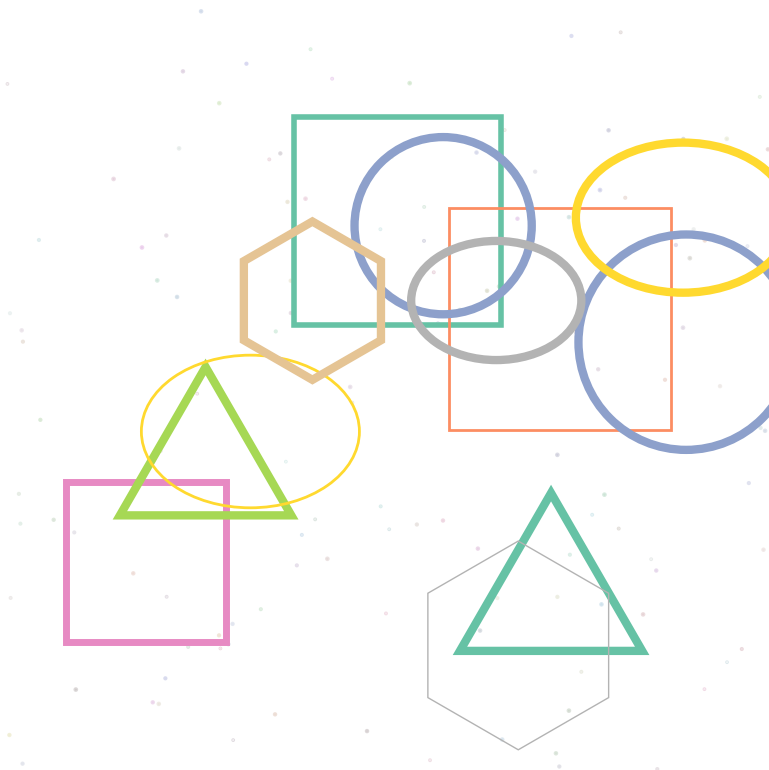[{"shape": "triangle", "thickness": 3, "radius": 0.68, "center": [0.716, 0.223]}, {"shape": "square", "thickness": 2, "radius": 0.67, "center": [0.516, 0.713]}, {"shape": "square", "thickness": 1, "radius": 0.72, "center": [0.727, 0.586]}, {"shape": "circle", "thickness": 3, "radius": 0.7, "center": [0.891, 0.556]}, {"shape": "circle", "thickness": 3, "radius": 0.58, "center": [0.575, 0.707]}, {"shape": "square", "thickness": 2.5, "radius": 0.52, "center": [0.19, 0.27]}, {"shape": "triangle", "thickness": 3, "radius": 0.64, "center": [0.267, 0.395]}, {"shape": "oval", "thickness": 1, "radius": 0.71, "center": [0.325, 0.44]}, {"shape": "oval", "thickness": 3, "radius": 0.7, "center": [0.887, 0.717]}, {"shape": "hexagon", "thickness": 3, "radius": 0.51, "center": [0.406, 0.61]}, {"shape": "hexagon", "thickness": 0.5, "radius": 0.68, "center": [0.673, 0.162]}, {"shape": "oval", "thickness": 3, "radius": 0.55, "center": [0.644, 0.61]}]